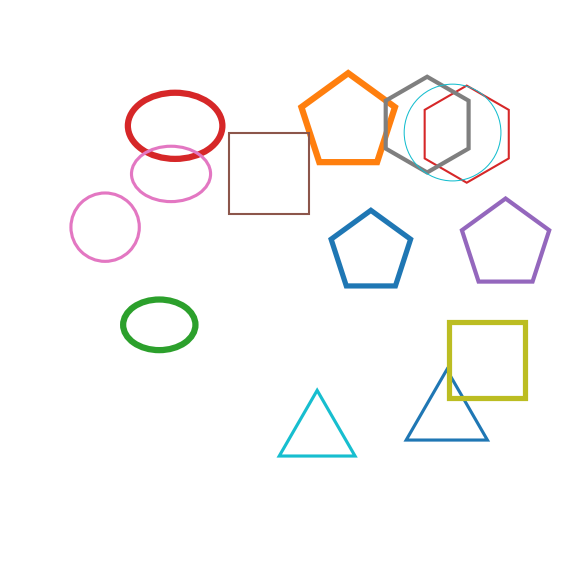[{"shape": "triangle", "thickness": 1.5, "radius": 0.41, "center": [0.774, 0.278]}, {"shape": "pentagon", "thickness": 2.5, "radius": 0.36, "center": [0.642, 0.563]}, {"shape": "pentagon", "thickness": 3, "radius": 0.43, "center": [0.603, 0.787]}, {"shape": "oval", "thickness": 3, "radius": 0.31, "center": [0.276, 0.437]}, {"shape": "oval", "thickness": 3, "radius": 0.41, "center": [0.303, 0.781]}, {"shape": "hexagon", "thickness": 1, "radius": 0.42, "center": [0.808, 0.767]}, {"shape": "pentagon", "thickness": 2, "radius": 0.4, "center": [0.875, 0.576]}, {"shape": "square", "thickness": 1, "radius": 0.35, "center": [0.466, 0.699]}, {"shape": "circle", "thickness": 1.5, "radius": 0.3, "center": [0.182, 0.606]}, {"shape": "oval", "thickness": 1.5, "radius": 0.34, "center": [0.296, 0.698]}, {"shape": "hexagon", "thickness": 2, "radius": 0.41, "center": [0.74, 0.783]}, {"shape": "square", "thickness": 2.5, "radius": 0.33, "center": [0.843, 0.376]}, {"shape": "triangle", "thickness": 1.5, "radius": 0.38, "center": [0.549, 0.247]}, {"shape": "circle", "thickness": 0.5, "radius": 0.42, "center": [0.784, 0.77]}]